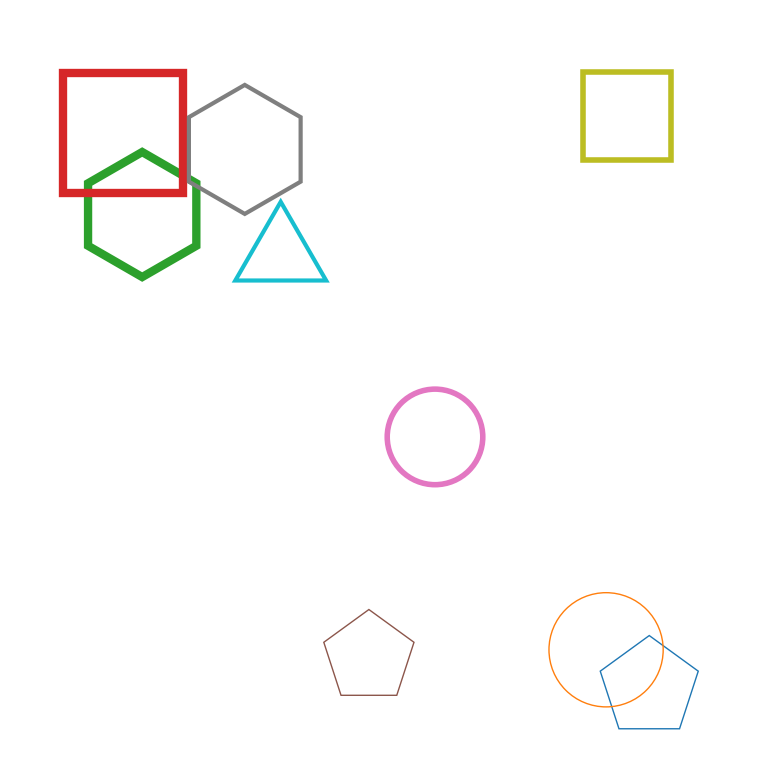[{"shape": "pentagon", "thickness": 0.5, "radius": 0.33, "center": [0.843, 0.108]}, {"shape": "circle", "thickness": 0.5, "radius": 0.37, "center": [0.787, 0.156]}, {"shape": "hexagon", "thickness": 3, "radius": 0.41, "center": [0.185, 0.721]}, {"shape": "square", "thickness": 3, "radius": 0.39, "center": [0.16, 0.827]}, {"shape": "pentagon", "thickness": 0.5, "radius": 0.31, "center": [0.479, 0.147]}, {"shape": "circle", "thickness": 2, "radius": 0.31, "center": [0.565, 0.433]}, {"shape": "hexagon", "thickness": 1.5, "radius": 0.42, "center": [0.318, 0.806]}, {"shape": "square", "thickness": 2, "radius": 0.29, "center": [0.814, 0.849]}, {"shape": "triangle", "thickness": 1.5, "radius": 0.34, "center": [0.365, 0.67]}]